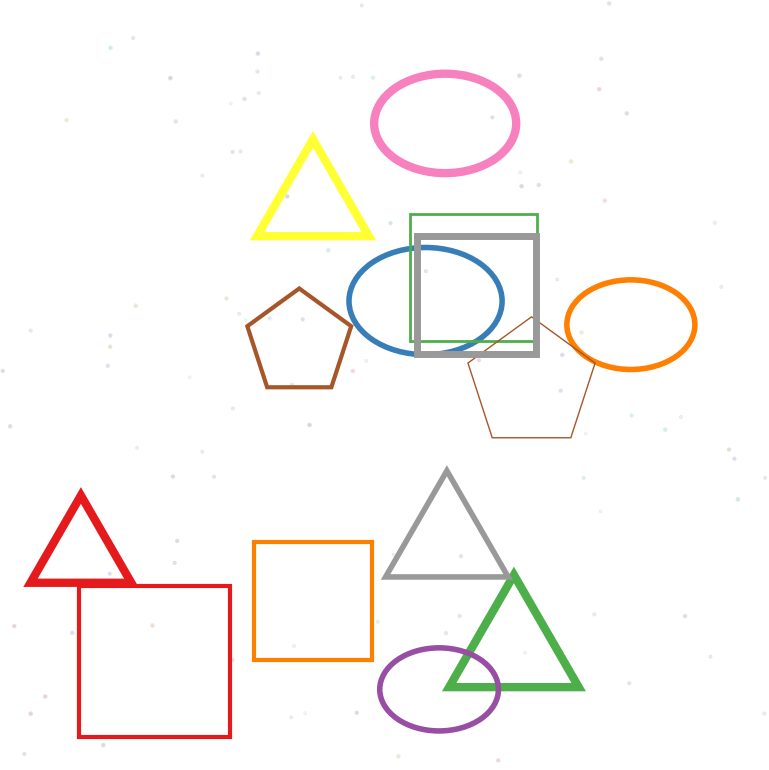[{"shape": "triangle", "thickness": 3, "radius": 0.38, "center": [0.105, 0.281]}, {"shape": "square", "thickness": 1.5, "radius": 0.49, "center": [0.201, 0.141]}, {"shape": "oval", "thickness": 2, "radius": 0.5, "center": [0.553, 0.609]}, {"shape": "square", "thickness": 1, "radius": 0.41, "center": [0.615, 0.639]}, {"shape": "triangle", "thickness": 3, "radius": 0.49, "center": [0.667, 0.156]}, {"shape": "oval", "thickness": 2, "radius": 0.39, "center": [0.57, 0.105]}, {"shape": "square", "thickness": 1.5, "radius": 0.38, "center": [0.406, 0.219]}, {"shape": "oval", "thickness": 2, "radius": 0.42, "center": [0.819, 0.578]}, {"shape": "triangle", "thickness": 3, "radius": 0.42, "center": [0.406, 0.735]}, {"shape": "pentagon", "thickness": 1.5, "radius": 0.35, "center": [0.389, 0.554]}, {"shape": "pentagon", "thickness": 0.5, "radius": 0.43, "center": [0.69, 0.502]}, {"shape": "oval", "thickness": 3, "radius": 0.46, "center": [0.578, 0.84]}, {"shape": "triangle", "thickness": 2, "radius": 0.46, "center": [0.58, 0.297]}, {"shape": "square", "thickness": 2.5, "radius": 0.38, "center": [0.619, 0.617]}]